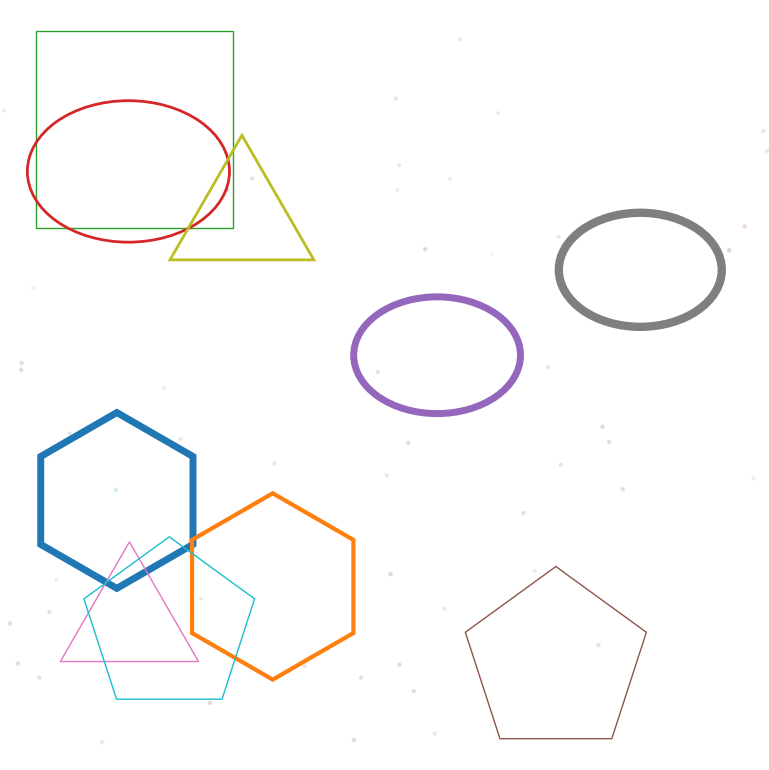[{"shape": "hexagon", "thickness": 2.5, "radius": 0.57, "center": [0.152, 0.35]}, {"shape": "hexagon", "thickness": 1.5, "radius": 0.6, "center": [0.354, 0.238]}, {"shape": "square", "thickness": 0.5, "radius": 0.64, "center": [0.174, 0.832]}, {"shape": "oval", "thickness": 1, "radius": 0.66, "center": [0.167, 0.777]}, {"shape": "oval", "thickness": 2.5, "radius": 0.54, "center": [0.568, 0.539]}, {"shape": "pentagon", "thickness": 0.5, "radius": 0.62, "center": [0.722, 0.141]}, {"shape": "triangle", "thickness": 0.5, "radius": 0.52, "center": [0.168, 0.193]}, {"shape": "oval", "thickness": 3, "radius": 0.53, "center": [0.832, 0.65]}, {"shape": "triangle", "thickness": 1, "radius": 0.54, "center": [0.314, 0.716]}, {"shape": "pentagon", "thickness": 0.5, "radius": 0.58, "center": [0.22, 0.186]}]